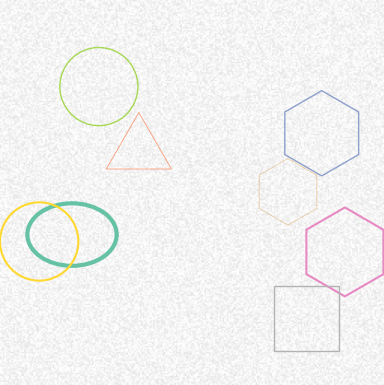[{"shape": "oval", "thickness": 3, "radius": 0.58, "center": [0.187, 0.391]}, {"shape": "triangle", "thickness": 0.5, "radius": 0.49, "center": [0.361, 0.61]}, {"shape": "hexagon", "thickness": 1, "radius": 0.55, "center": [0.836, 0.654]}, {"shape": "hexagon", "thickness": 1.5, "radius": 0.58, "center": [0.896, 0.346]}, {"shape": "circle", "thickness": 1, "radius": 0.51, "center": [0.257, 0.775]}, {"shape": "circle", "thickness": 1.5, "radius": 0.51, "center": [0.102, 0.373]}, {"shape": "hexagon", "thickness": 0.5, "radius": 0.43, "center": [0.748, 0.502]}, {"shape": "square", "thickness": 1, "radius": 0.42, "center": [0.796, 0.174]}]